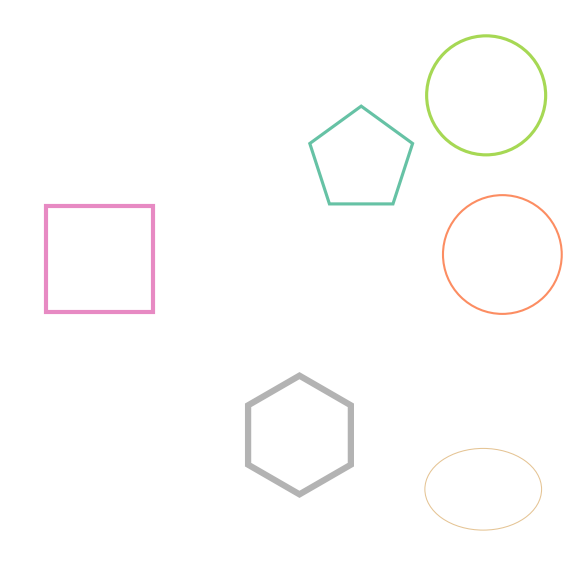[{"shape": "pentagon", "thickness": 1.5, "radius": 0.47, "center": [0.625, 0.722]}, {"shape": "circle", "thickness": 1, "radius": 0.51, "center": [0.87, 0.558]}, {"shape": "square", "thickness": 2, "radius": 0.46, "center": [0.172, 0.55]}, {"shape": "circle", "thickness": 1.5, "radius": 0.52, "center": [0.842, 0.834]}, {"shape": "oval", "thickness": 0.5, "radius": 0.51, "center": [0.837, 0.152]}, {"shape": "hexagon", "thickness": 3, "radius": 0.51, "center": [0.519, 0.246]}]